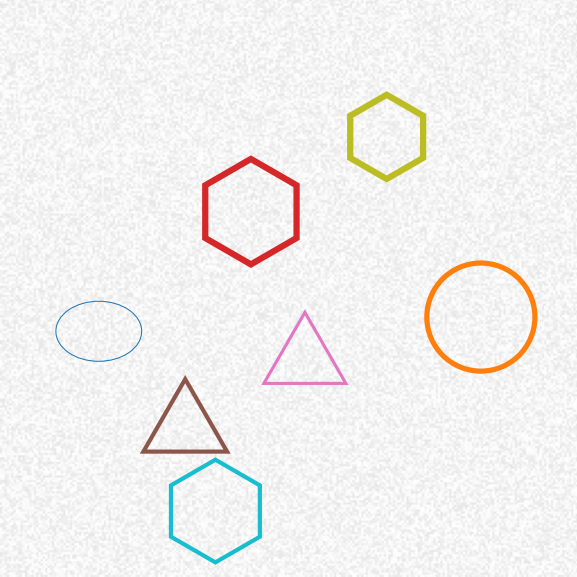[{"shape": "oval", "thickness": 0.5, "radius": 0.37, "center": [0.171, 0.426]}, {"shape": "circle", "thickness": 2.5, "radius": 0.47, "center": [0.833, 0.45]}, {"shape": "hexagon", "thickness": 3, "radius": 0.46, "center": [0.434, 0.633]}, {"shape": "triangle", "thickness": 2, "radius": 0.42, "center": [0.321, 0.259]}, {"shape": "triangle", "thickness": 1.5, "radius": 0.41, "center": [0.528, 0.376]}, {"shape": "hexagon", "thickness": 3, "radius": 0.36, "center": [0.67, 0.762]}, {"shape": "hexagon", "thickness": 2, "radius": 0.44, "center": [0.373, 0.114]}]